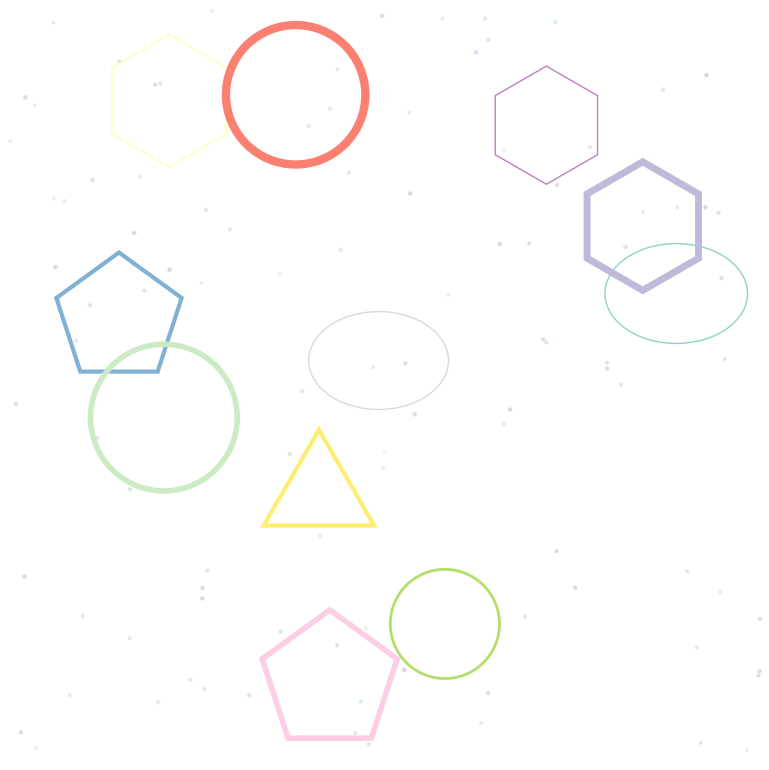[{"shape": "oval", "thickness": 0.5, "radius": 0.46, "center": [0.878, 0.619]}, {"shape": "hexagon", "thickness": 0.5, "radius": 0.43, "center": [0.22, 0.869]}, {"shape": "hexagon", "thickness": 2.5, "radius": 0.42, "center": [0.835, 0.706]}, {"shape": "circle", "thickness": 3, "radius": 0.45, "center": [0.384, 0.877]}, {"shape": "pentagon", "thickness": 1.5, "radius": 0.43, "center": [0.155, 0.587]}, {"shape": "circle", "thickness": 1, "radius": 0.35, "center": [0.578, 0.19]}, {"shape": "pentagon", "thickness": 2, "radius": 0.46, "center": [0.428, 0.116]}, {"shape": "oval", "thickness": 0.5, "radius": 0.45, "center": [0.492, 0.532]}, {"shape": "hexagon", "thickness": 0.5, "radius": 0.38, "center": [0.71, 0.837]}, {"shape": "circle", "thickness": 2, "radius": 0.48, "center": [0.213, 0.458]}, {"shape": "triangle", "thickness": 1.5, "radius": 0.41, "center": [0.414, 0.359]}]